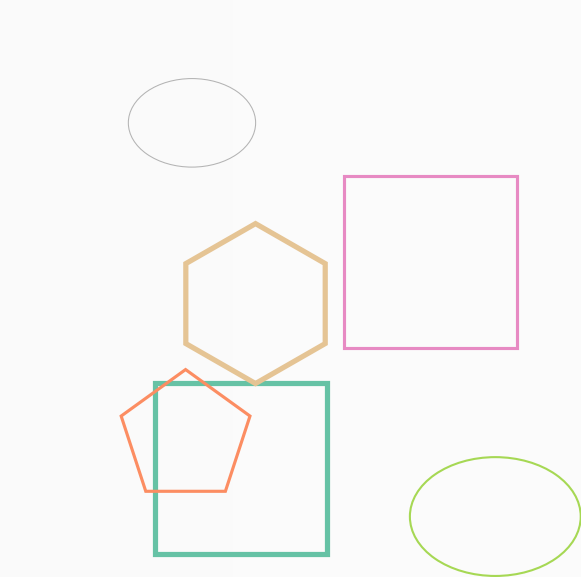[{"shape": "square", "thickness": 2.5, "radius": 0.74, "center": [0.415, 0.188]}, {"shape": "pentagon", "thickness": 1.5, "radius": 0.58, "center": [0.319, 0.243]}, {"shape": "square", "thickness": 1.5, "radius": 0.74, "center": [0.741, 0.546]}, {"shape": "oval", "thickness": 1, "radius": 0.73, "center": [0.852, 0.105]}, {"shape": "hexagon", "thickness": 2.5, "radius": 0.69, "center": [0.44, 0.473]}, {"shape": "oval", "thickness": 0.5, "radius": 0.55, "center": [0.33, 0.786]}]